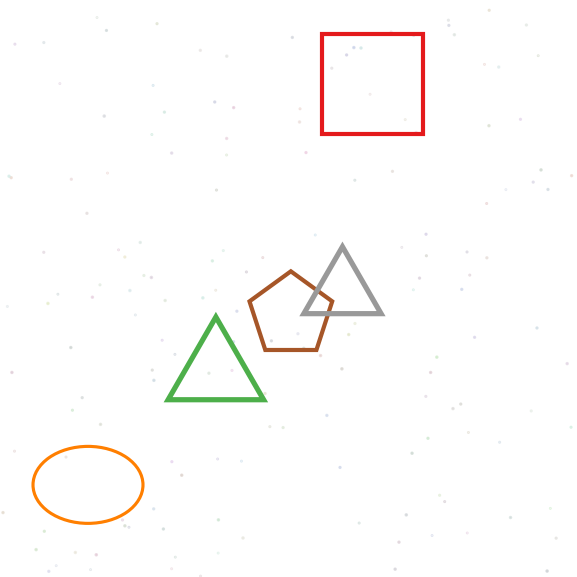[{"shape": "square", "thickness": 2, "radius": 0.43, "center": [0.645, 0.853]}, {"shape": "triangle", "thickness": 2.5, "radius": 0.48, "center": [0.374, 0.355]}, {"shape": "oval", "thickness": 1.5, "radius": 0.48, "center": [0.152, 0.16]}, {"shape": "pentagon", "thickness": 2, "radius": 0.38, "center": [0.504, 0.454]}, {"shape": "triangle", "thickness": 2.5, "radius": 0.39, "center": [0.593, 0.495]}]